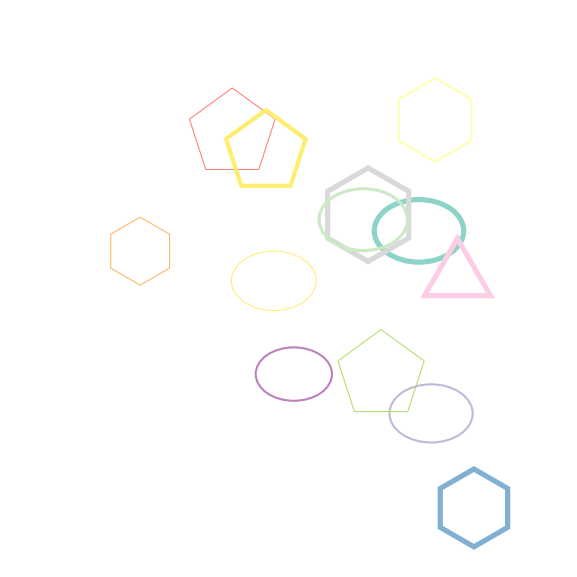[{"shape": "oval", "thickness": 2.5, "radius": 0.39, "center": [0.725, 0.599]}, {"shape": "hexagon", "thickness": 1, "radius": 0.36, "center": [0.753, 0.792]}, {"shape": "oval", "thickness": 1, "radius": 0.36, "center": [0.746, 0.283]}, {"shape": "pentagon", "thickness": 0.5, "radius": 0.39, "center": [0.402, 0.769]}, {"shape": "hexagon", "thickness": 2.5, "radius": 0.34, "center": [0.821, 0.12]}, {"shape": "hexagon", "thickness": 0.5, "radius": 0.29, "center": [0.243, 0.564]}, {"shape": "pentagon", "thickness": 0.5, "radius": 0.39, "center": [0.66, 0.35]}, {"shape": "triangle", "thickness": 2.5, "radius": 0.33, "center": [0.792, 0.52]}, {"shape": "hexagon", "thickness": 2.5, "radius": 0.4, "center": [0.637, 0.627]}, {"shape": "oval", "thickness": 1, "radius": 0.33, "center": [0.509, 0.351]}, {"shape": "oval", "thickness": 1.5, "radius": 0.38, "center": [0.629, 0.619]}, {"shape": "pentagon", "thickness": 2, "radius": 0.36, "center": [0.46, 0.736]}, {"shape": "oval", "thickness": 0.5, "radius": 0.37, "center": [0.474, 0.513]}]